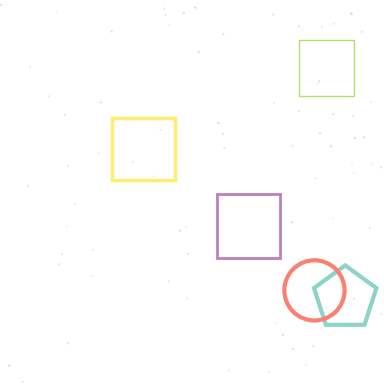[{"shape": "pentagon", "thickness": 3, "radius": 0.43, "center": [0.897, 0.225]}, {"shape": "circle", "thickness": 3, "radius": 0.39, "center": [0.817, 0.246]}, {"shape": "square", "thickness": 1, "radius": 0.36, "center": [0.848, 0.823]}, {"shape": "square", "thickness": 2, "radius": 0.41, "center": [0.646, 0.413]}, {"shape": "square", "thickness": 2.5, "radius": 0.4, "center": [0.373, 0.613]}]